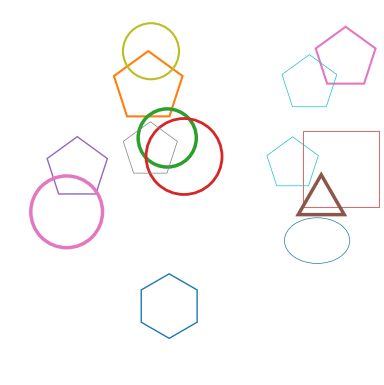[{"shape": "oval", "thickness": 0.5, "radius": 0.42, "center": [0.824, 0.375]}, {"shape": "hexagon", "thickness": 1, "radius": 0.42, "center": [0.439, 0.205]}, {"shape": "pentagon", "thickness": 1.5, "radius": 0.47, "center": [0.385, 0.774]}, {"shape": "circle", "thickness": 2.5, "radius": 0.38, "center": [0.434, 0.642]}, {"shape": "circle", "thickness": 2, "radius": 0.49, "center": [0.478, 0.594]}, {"shape": "square", "thickness": 0.5, "radius": 0.49, "center": [0.886, 0.561]}, {"shape": "pentagon", "thickness": 1, "radius": 0.41, "center": [0.201, 0.563]}, {"shape": "triangle", "thickness": 2.5, "radius": 0.34, "center": [0.834, 0.477]}, {"shape": "circle", "thickness": 2.5, "radius": 0.47, "center": [0.173, 0.45]}, {"shape": "pentagon", "thickness": 1.5, "radius": 0.41, "center": [0.898, 0.849]}, {"shape": "pentagon", "thickness": 0.5, "radius": 0.37, "center": [0.39, 0.61]}, {"shape": "circle", "thickness": 1.5, "radius": 0.36, "center": [0.392, 0.867]}, {"shape": "pentagon", "thickness": 0.5, "radius": 0.35, "center": [0.76, 0.574]}, {"shape": "pentagon", "thickness": 0.5, "radius": 0.37, "center": [0.804, 0.783]}]